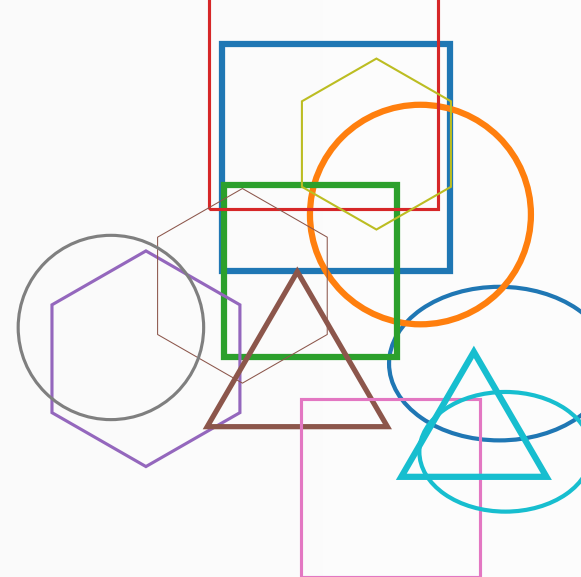[{"shape": "square", "thickness": 3, "radius": 0.98, "center": [0.578, 0.726]}, {"shape": "oval", "thickness": 2, "radius": 0.95, "center": [0.859, 0.37]}, {"shape": "circle", "thickness": 3, "radius": 0.95, "center": [0.723, 0.628]}, {"shape": "square", "thickness": 3, "radius": 0.74, "center": [0.535, 0.53]}, {"shape": "square", "thickness": 1.5, "radius": 0.99, "center": [0.557, 0.835]}, {"shape": "hexagon", "thickness": 1.5, "radius": 0.93, "center": [0.251, 0.378]}, {"shape": "hexagon", "thickness": 0.5, "radius": 0.84, "center": [0.417, 0.504]}, {"shape": "triangle", "thickness": 2.5, "radius": 0.9, "center": [0.512, 0.35]}, {"shape": "square", "thickness": 1.5, "radius": 0.77, "center": [0.672, 0.154]}, {"shape": "circle", "thickness": 1.5, "radius": 0.8, "center": [0.191, 0.432]}, {"shape": "hexagon", "thickness": 1, "radius": 0.74, "center": [0.648, 0.75]}, {"shape": "oval", "thickness": 2, "radius": 0.74, "center": [0.869, 0.217]}, {"shape": "triangle", "thickness": 3, "radius": 0.72, "center": [0.815, 0.246]}]